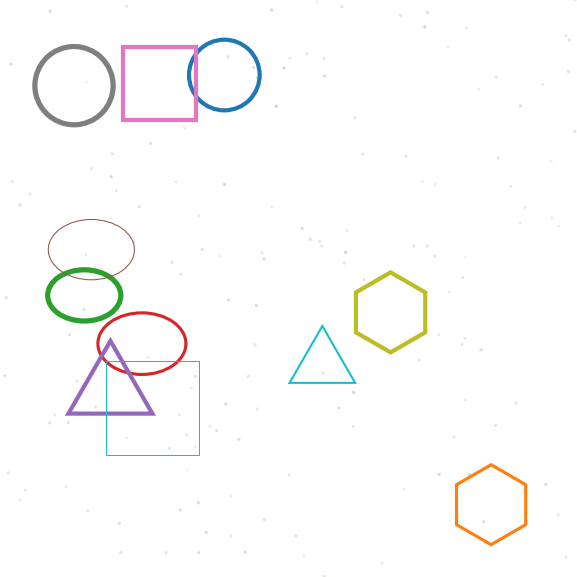[{"shape": "circle", "thickness": 2, "radius": 0.31, "center": [0.388, 0.869]}, {"shape": "hexagon", "thickness": 1.5, "radius": 0.35, "center": [0.85, 0.125]}, {"shape": "oval", "thickness": 2.5, "radius": 0.32, "center": [0.146, 0.488]}, {"shape": "oval", "thickness": 1.5, "radius": 0.38, "center": [0.246, 0.404]}, {"shape": "triangle", "thickness": 2, "radius": 0.42, "center": [0.191, 0.325]}, {"shape": "oval", "thickness": 0.5, "radius": 0.37, "center": [0.158, 0.567]}, {"shape": "square", "thickness": 2, "radius": 0.32, "center": [0.277, 0.855]}, {"shape": "circle", "thickness": 2.5, "radius": 0.34, "center": [0.128, 0.851]}, {"shape": "hexagon", "thickness": 2, "radius": 0.35, "center": [0.676, 0.458]}, {"shape": "square", "thickness": 0.5, "radius": 0.41, "center": [0.264, 0.293]}, {"shape": "triangle", "thickness": 1, "radius": 0.33, "center": [0.558, 0.369]}]